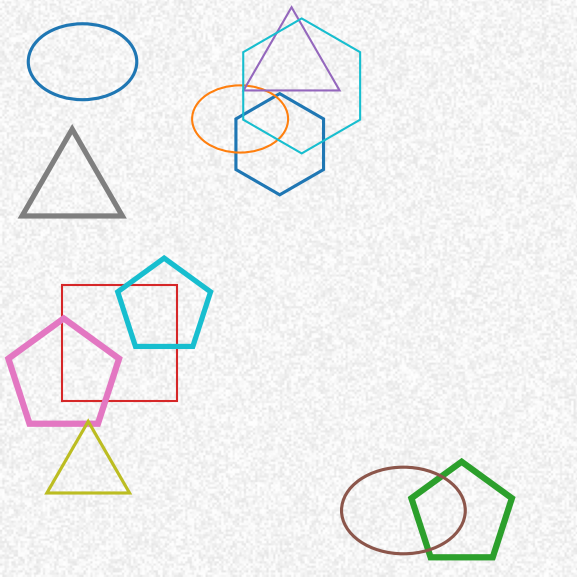[{"shape": "oval", "thickness": 1.5, "radius": 0.47, "center": [0.143, 0.892]}, {"shape": "hexagon", "thickness": 1.5, "radius": 0.44, "center": [0.484, 0.749]}, {"shape": "oval", "thickness": 1, "radius": 0.42, "center": [0.416, 0.793]}, {"shape": "pentagon", "thickness": 3, "radius": 0.46, "center": [0.799, 0.108]}, {"shape": "square", "thickness": 1, "radius": 0.5, "center": [0.207, 0.406]}, {"shape": "triangle", "thickness": 1, "radius": 0.48, "center": [0.505, 0.891]}, {"shape": "oval", "thickness": 1.5, "radius": 0.54, "center": [0.699, 0.115]}, {"shape": "pentagon", "thickness": 3, "radius": 0.5, "center": [0.11, 0.347]}, {"shape": "triangle", "thickness": 2.5, "radius": 0.5, "center": [0.125, 0.675]}, {"shape": "triangle", "thickness": 1.5, "radius": 0.41, "center": [0.153, 0.187]}, {"shape": "hexagon", "thickness": 1, "radius": 0.58, "center": [0.522, 0.85]}, {"shape": "pentagon", "thickness": 2.5, "radius": 0.42, "center": [0.284, 0.468]}]